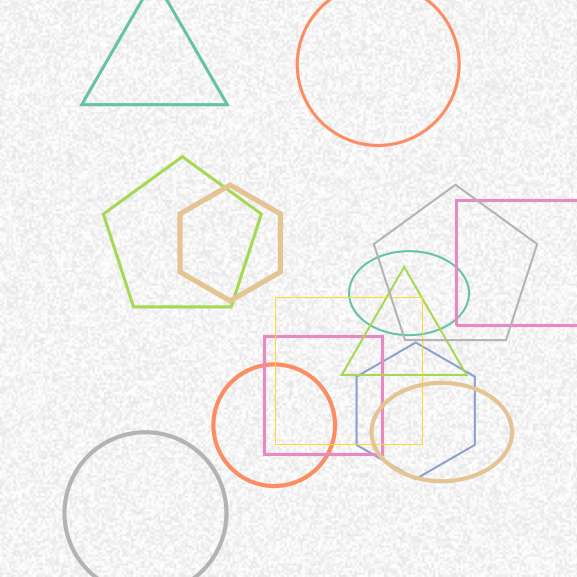[{"shape": "triangle", "thickness": 1.5, "radius": 0.73, "center": [0.268, 0.891]}, {"shape": "oval", "thickness": 1, "radius": 0.52, "center": [0.708, 0.492]}, {"shape": "circle", "thickness": 2, "radius": 0.53, "center": [0.475, 0.263]}, {"shape": "circle", "thickness": 1.5, "radius": 0.7, "center": [0.655, 0.887]}, {"shape": "hexagon", "thickness": 1, "radius": 0.59, "center": [0.72, 0.288]}, {"shape": "square", "thickness": 1.5, "radius": 0.51, "center": [0.56, 0.316]}, {"shape": "square", "thickness": 1.5, "radius": 0.54, "center": [0.897, 0.544]}, {"shape": "pentagon", "thickness": 1.5, "radius": 0.72, "center": [0.316, 0.584]}, {"shape": "triangle", "thickness": 1, "radius": 0.62, "center": [0.7, 0.412]}, {"shape": "square", "thickness": 0.5, "radius": 0.64, "center": [0.604, 0.357]}, {"shape": "hexagon", "thickness": 2.5, "radius": 0.5, "center": [0.399, 0.578]}, {"shape": "oval", "thickness": 2, "radius": 0.61, "center": [0.765, 0.251]}, {"shape": "circle", "thickness": 2, "radius": 0.7, "center": [0.252, 0.11]}, {"shape": "pentagon", "thickness": 1, "radius": 0.74, "center": [0.789, 0.531]}]